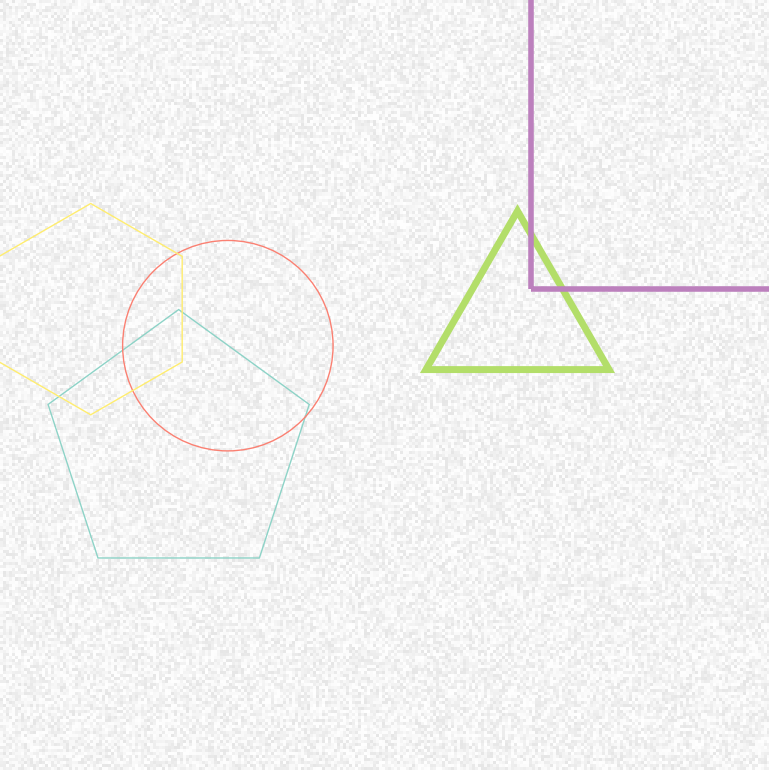[{"shape": "pentagon", "thickness": 0.5, "radius": 0.89, "center": [0.232, 0.42]}, {"shape": "circle", "thickness": 0.5, "radius": 0.68, "center": [0.296, 0.551]}, {"shape": "triangle", "thickness": 2.5, "radius": 0.69, "center": [0.672, 0.589]}, {"shape": "square", "thickness": 2, "radius": 0.95, "center": [0.88, 0.816]}, {"shape": "hexagon", "thickness": 0.5, "radius": 0.69, "center": [0.118, 0.598]}]